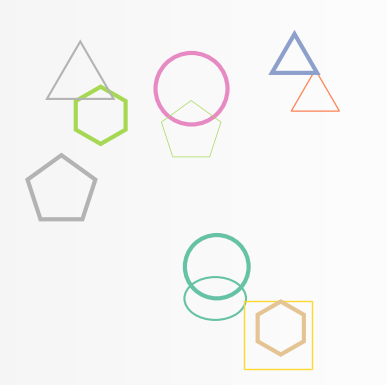[{"shape": "oval", "thickness": 1.5, "radius": 0.4, "center": [0.555, 0.225]}, {"shape": "circle", "thickness": 3, "radius": 0.41, "center": [0.559, 0.307]}, {"shape": "triangle", "thickness": 1, "radius": 0.36, "center": [0.814, 0.747]}, {"shape": "triangle", "thickness": 3, "radius": 0.34, "center": [0.76, 0.844]}, {"shape": "circle", "thickness": 3, "radius": 0.46, "center": [0.494, 0.77]}, {"shape": "pentagon", "thickness": 0.5, "radius": 0.4, "center": [0.493, 0.658]}, {"shape": "hexagon", "thickness": 3, "radius": 0.37, "center": [0.26, 0.7]}, {"shape": "square", "thickness": 1, "radius": 0.44, "center": [0.718, 0.13]}, {"shape": "hexagon", "thickness": 3, "radius": 0.34, "center": [0.725, 0.148]}, {"shape": "triangle", "thickness": 1.5, "radius": 0.5, "center": [0.207, 0.793]}, {"shape": "pentagon", "thickness": 3, "radius": 0.46, "center": [0.159, 0.505]}]